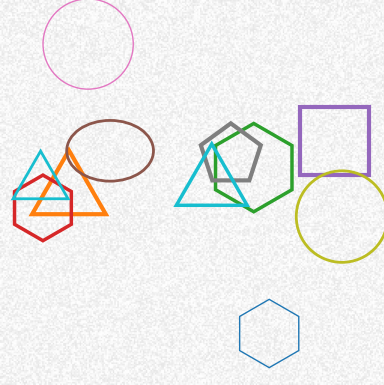[{"shape": "hexagon", "thickness": 1, "radius": 0.44, "center": [0.699, 0.134]}, {"shape": "triangle", "thickness": 3, "radius": 0.55, "center": [0.179, 0.499]}, {"shape": "hexagon", "thickness": 2.5, "radius": 0.57, "center": [0.659, 0.565]}, {"shape": "hexagon", "thickness": 2.5, "radius": 0.43, "center": [0.112, 0.46]}, {"shape": "square", "thickness": 3, "radius": 0.44, "center": [0.869, 0.633]}, {"shape": "oval", "thickness": 2, "radius": 0.56, "center": [0.286, 0.608]}, {"shape": "circle", "thickness": 1, "radius": 0.59, "center": [0.229, 0.886]}, {"shape": "pentagon", "thickness": 3, "radius": 0.41, "center": [0.599, 0.598]}, {"shape": "circle", "thickness": 2, "radius": 0.59, "center": [0.888, 0.437]}, {"shape": "triangle", "thickness": 2, "radius": 0.41, "center": [0.105, 0.525]}, {"shape": "triangle", "thickness": 2.5, "radius": 0.53, "center": [0.55, 0.52]}]